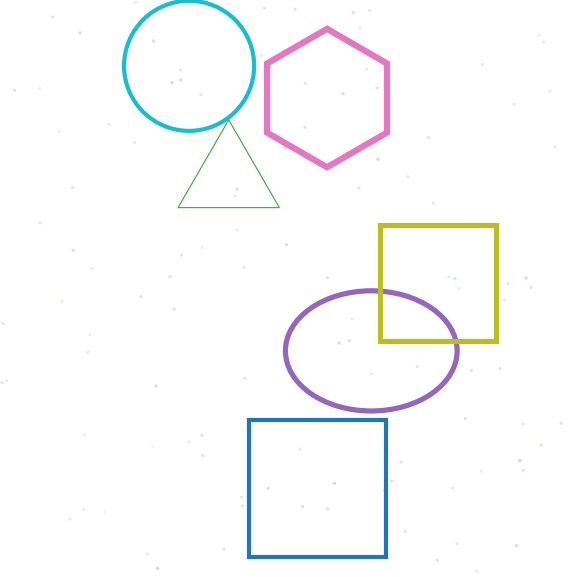[{"shape": "square", "thickness": 2, "radius": 0.6, "center": [0.55, 0.153]}, {"shape": "triangle", "thickness": 0.5, "radius": 0.51, "center": [0.396, 0.69]}, {"shape": "oval", "thickness": 2.5, "radius": 0.74, "center": [0.643, 0.392]}, {"shape": "hexagon", "thickness": 3, "radius": 0.6, "center": [0.566, 0.829]}, {"shape": "square", "thickness": 2.5, "radius": 0.5, "center": [0.759, 0.51]}, {"shape": "circle", "thickness": 2, "radius": 0.56, "center": [0.327, 0.885]}]